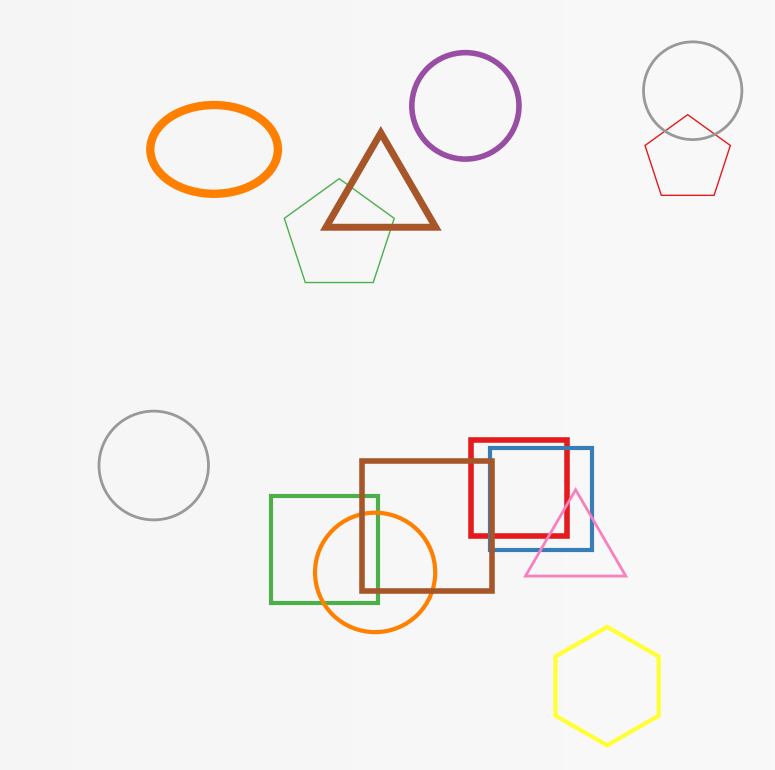[{"shape": "pentagon", "thickness": 0.5, "radius": 0.29, "center": [0.887, 0.793]}, {"shape": "square", "thickness": 2, "radius": 0.31, "center": [0.669, 0.366]}, {"shape": "square", "thickness": 1.5, "radius": 0.33, "center": [0.698, 0.352]}, {"shape": "pentagon", "thickness": 0.5, "radius": 0.37, "center": [0.438, 0.693]}, {"shape": "square", "thickness": 1.5, "radius": 0.35, "center": [0.418, 0.286]}, {"shape": "circle", "thickness": 2, "radius": 0.35, "center": [0.601, 0.863]}, {"shape": "circle", "thickness": 1.5, "radius": 0.39, "center": [0.484, 0.257]}, {"shape": "oval", "thickness": 3, "radius": 0.41, "center": [0.276, 0.806]}, {"shape": "hexagon", "thickness": 1.5, "radius": 0.38, "center": [0.783, 0.109]}, {"shape": "square", "thickness": 2, "radius": 0.42, "center": [0.551, 0.317]}, {"shape": "triangle", "thickness": 2.5, "radius": 0.41, "center": [0.491, 0.746]}, {"shape": "triangle", "thickness": 1, "radius": 0.37, "center": [0.743, 0.289]}, {"shape": "circle", "thickness": 1, "radius": 0.32, "center": [0.894, 0.882]}, {"shape": "circle", "thickness": 1, "radius": 0.35, "center": [0.198, 0.395]}]